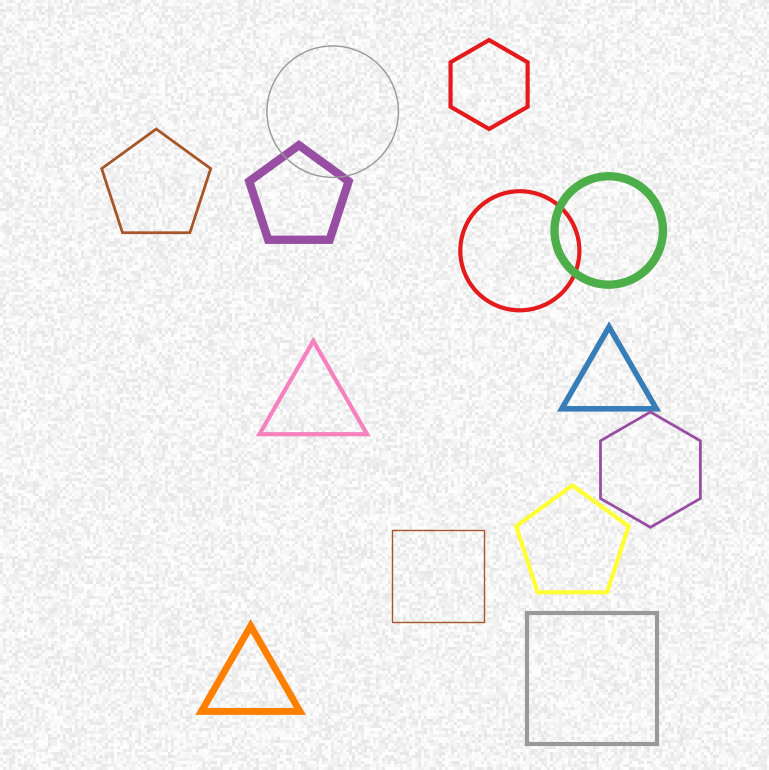[{"shape": "circle", "thickness": 1.5, "radius": 0.39, "center": [0.675, 0.674]}, {"shape": "hexagon", "thickness": 1.5, "radius": 0.29, "center": [0.635, 0.89]}, {"shape": "triangle", "thickness": 2, "radius": 0.35, "center": [0.791, 0.505]}, {"shape": "circle", "thickness": 3, "radius": 0.35, "center": [0.791, 0.701]}, {"shape": "hexagon", "thickness": 1, "radius": 0.37, "center": [0.845, 0.39]}, {"shape": "pentagon", "thickness": 3, "radius": 0.34, "center": [0.388, 0.744]}, {"shape": "triangle", "thickness": 2.5, "radius": 0.37, "center": [0.326, 0.113]}, {"shape": "pentagon", "thickness": 1.5, "radius": 0.38, "center": [0.743, 0.293]}, {"shape": "pentagon", "thickness": 1, "radius": 0.37, "center": [0.203, 0.758]}, {"shape": "square", "thickness": 0.5, "radius": 0.3, "center": [0.568, 0.252]}, {"shape": "triangle", "thickness": 1.5, "radius": 0.4, "center": [0.407, 0.476]}, {"shape": "square", "thickness": 1.5, "radius": 0.42, "center": [0.769, 0.119]}, {"shape": "circle", "thickness": 0.5, "radius": 0.43, "center": [0.432, 0.855]}]